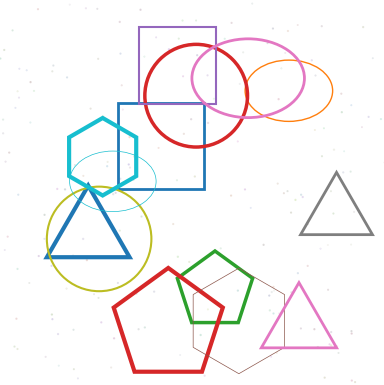[{"shape": "triangle", "thickness": 3, "radius": 0.62, "center": [0.229, 0.394]}, {"shape": "square", "thickness": 2, "radius": 0.56, "center": [0.418, 0.621]}, {"shape": "oval", "thickness": 1, "radius": 0.57, "center": [0.75, 0.764]}, {"shape": "pentagon", "thickness": 2.5, "radius": 0.51, "center": [0.558, 0.245]}, {"shape": "pentagon", "thickness": 3, "radius": 0.74, "center": [0.437, 0.155]}, {"shape": "circle", "thickness": 2.5, "radius": 0.67, "center": [0.51, 0.751]}, {"shape": "square", "thickness": 1.5, "radius": 0.5, "center": [0.462, 0.829]}, {"shape": "hexagon", "thickness": 0.5, "radius": 0.69, "center": [0.62, 0.166]}, {"shape": "oval", "thickness": 2, "radius": 0.73, "center": [0.645, 0.797]}, {"shape": "triangle", "thickness": 2, "radius": 0.56, "center": [0.777, 0.153]}, {"shape": "triangle", "thickness": 2, "radius": 0.54, "center": [0.874, 0.444]}, {"shape": "circle", "thickness": 1.5, "radius": 0.68, "center": [0.257, 0.379]}, {"shape": "oval", "thickness": 0.5, "radius": 0.56, "center": [0.293, 0.529]}, {"shape": "hexagon", "thickness": 3, "radius": 0.5, "center": [0.267, 0.593]}]